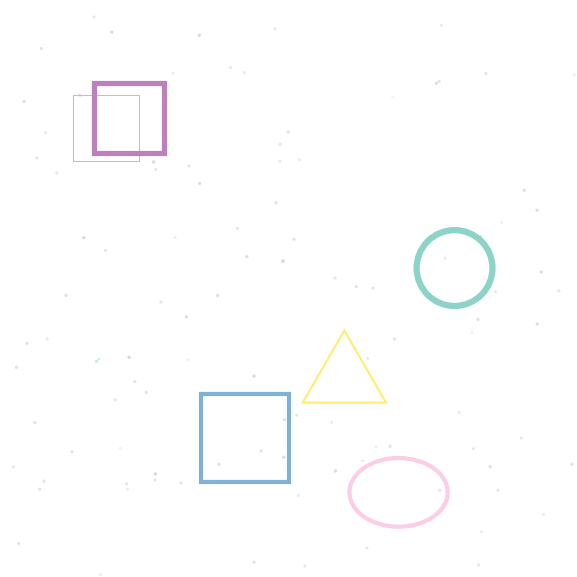[{"shape": "circle", "thickness": 3, "radius": 0.33, "center": [0.787, 0.535]}, {"shape": "square", "thickness": 0.5, "radius": 0.29, "center": [0.184, 0.778]}, {"shape": "square", "thickness": 2, "radius": 0.38, "center": [0.424, 0.241]}, {"shape": "oval", "thickness": 2, "radius": 0.43, "center": [0.69, 0.147]}, {"shape": "square", "thickness": 2.5, "radius": 0.3, "center": [0.224, 0.795]}, {"shape": "triangle", "thickness": 1, "radius": 0.42, "center": [0.596, 0.344]}]